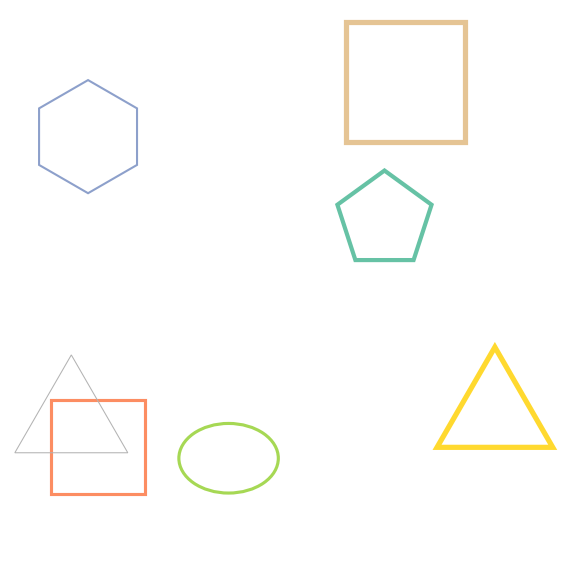[{"shape": "pentagon", "thickness": 2, "radius": 0.43, "center": [0.666, 0.618]}, {"shape": "square", "thickness": 1.5, "radius": 0.41, "center": [0.17, 0.225]}, {"shape": "hexagon", "thickness": 1, "radius": 0.49, "center": [0.152, 0.763]}, {"shape": "oval", "thickness": 1.5, "radius": 0.43, "center": [0.396, 0.206]}, {"shape": "triangle", "thickness": 2.5, "radius": 0.58, "center": [0.857, 0.282]}, {"shape": "square", "thickness": 2.5, "radius": 0.52, "center": [0.703, 0.857]}, {"shape": "triangle", "thickness": 0.5, "radius": 0.56, "center": [0.123, 0.272]}]